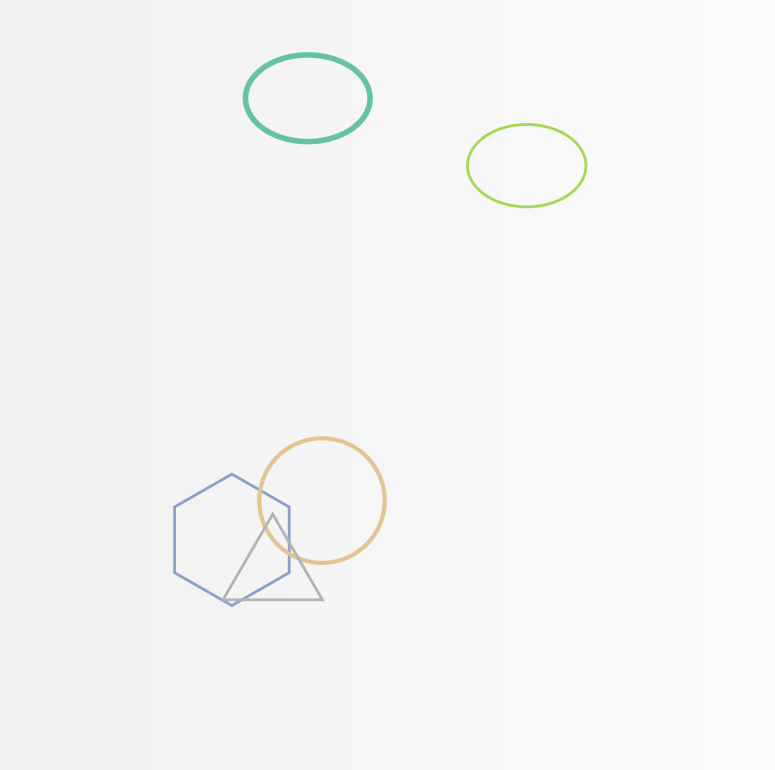[{"shape": "oval", "thickness": 2, "radius": 0.4, "center": [0.397, 0.872]}, {"shape": "hexagon", "thickness": 1, "radius": 0.43, "center": [0.299, 0.299]}, {"shape": "oval", "thickness": 1, "radius": 0.38, "center": [0.68, 0.785]}, {"shape": "circle", "thickness": 1.5, "radius": 0.4, "center": [0.415, 0.35]}, {"shape": "triangle", "thickness": 1, "radius": 0.37, "center": [0.352, 0.258]}]